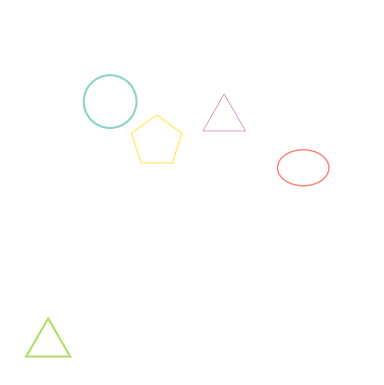[{"shape": "circle", "thickness": 1.5, "radius": 0.34, "center": [0.286, 0.736]}, {"shape": "oval", "thickness": 1, "radius": 0.33, "center": [0.788, 0.564]}, {"shape": "triangle", "thickness": 1.5, "radius": 0.33, "center": [0.125, 0.107]}, {"shape": "triangle", "thickness": 0.5, "radius": 0.32, "center": [0.582, 0.692]}, {"shape": "pentagon", "thickness": 1, "radius": 0.34, "center": [0.407, 0.633]}]